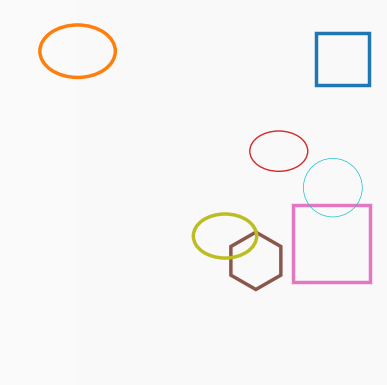[{"shape": "square", "thickness": 2.5, "radius": 0.34, "center": [0.884, 0.848]}, {"shape": "oval", "thickness": 2.5, "radius": 0.49, "center": [0.2, 0.867]}, {"shape": "oval", "thickness": 1, "radius": 0.37, "center": [0.719, 0.607]}, {"shape": "hexagon", "thickness": 2.5, "radius": 0.37, "center": [0.66, 0.323]}, {"shape": "square", "thickness": 2.5, "radius": 0.5, "center": [0.856, 0.367]}, {"shape": "oval", "thickness": 2.5, "radius": 0.41, "center": [0.581, 0.387]}, {"shape": "circle", "thickness": 0.5, "radius": 0.38, "center": [0.859, 0.513]}]